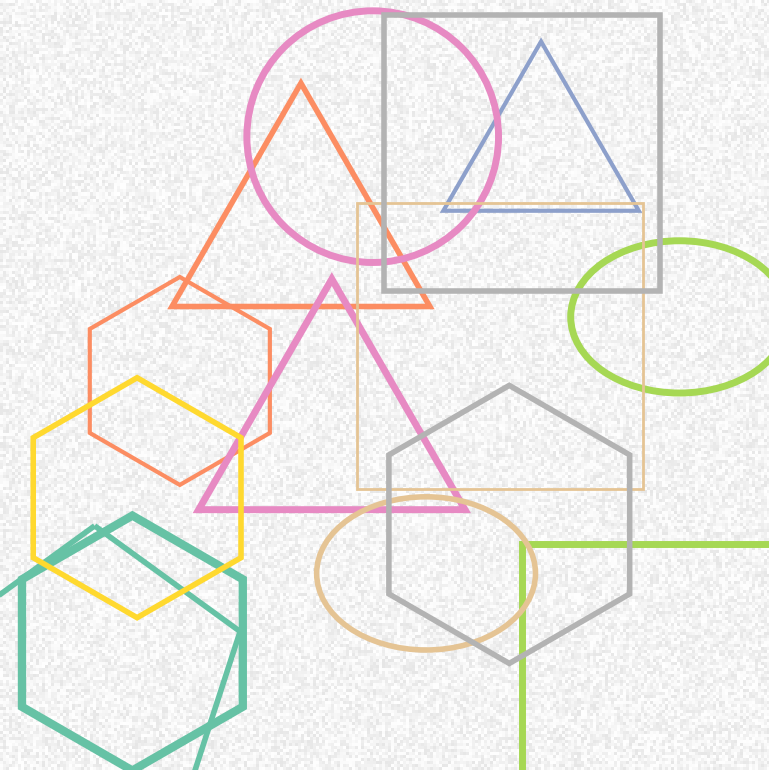[{"shape": "hexagon", "thickness": 3, "radius": 0.83, "center": [0.172, 0.165]}, {"shape": "pentagon", "thickness": 2, "radius": 0.99, "center": [0.123, 0.118]}, {"shape": "hexagon", "thickness": 1.5, "radius": 0.68, "center": [0.234, 0.505]}, {"shape": "triangle", "thickness": 2, "radius": 0.97, "center": [0.391, 0.699]}, {"shape": "triangle", "thickness": 1.5, "radius": 0.73, "center": [0.703, 0.8]}, {"shape": "circle", "thickness": 2.5, "radius": 0.82, "center": [0.484, 0.823]}, {"shape": "triangle", "thickness": 2.5, "radius": 1.0, "center": [0.431, 0.438]}, {"shape": "square", "thickness": 2.5, "radius": 0.88, "center": [0.855, 0.116]}, {"shape": "oval", "thickness": 2.5, "radius": 0.71, "center": [0.882, 0.588]}, {"shape": "hexagon", "thickness": 2, "radius": 0.78, "center": [0.178, 0.354]}, {"shape": "square", "thickness": 1, "radius": 0.93, "center": [0.649, 0.55]}, {"shape": "oval", "thickness": 2, "radius": 0.71, "center": [0.553, 0.255]}, {"shape": "square", "thickness": 2, "radius": 0.9, "center": [0.678, 0.801]}, {"shape": "hexagon", "thickness": 2, "radius": 0.9, "center": [0.661, 0.319]}]